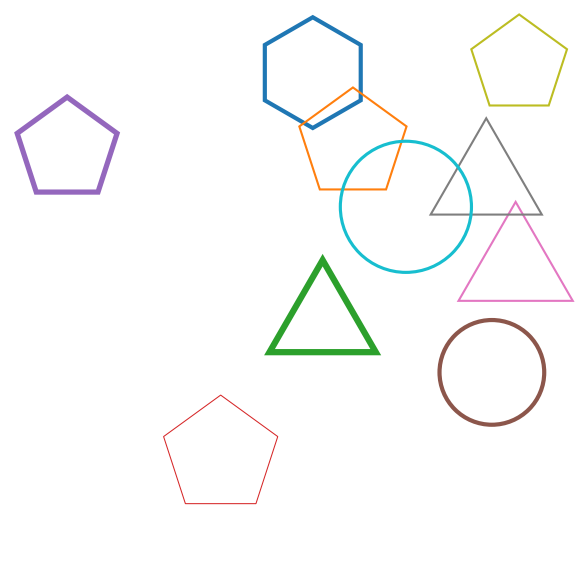[{"shape": "hexagon", "thickness": 2, "radius": 0.48, "center": [0.542, 0.873]}, {"shape": "pentagon", "thickness": 1, "radius": 0.49, "center": [0.611, 0.75]}, {"shape": "triangle", "thickness": 3, "radius": 0.53, "center": [0.559, 0.442]}, {"shape": "pentagon", "thickness": 0.5, "radius": 0.52, "center": [0.382, 0.211]}, {"shape": "pentagon", "thickness": 2.5, "radius": 0.45, "center": [0.116, 0.74]}, {"shape": "circle", "thickness": 2, "radius": 0.45, "center": [0.852, 0.354]}, {"shape": "triangle", "thickness": 1, "radius": 0.57, "center": [0.893, 0.535]}, {"shape": "triangle", "thickness": 1, "radius": 0.56, "center": [0.842, 0.683]}, {"shape": "pentagon", "thickness": 1, "radius": 0.44, "center": [0.899, 0.887]}, {"shape": "circle", "thickness": 1.5, "radius": 0.57, "center": [0.703, 0.641]}]